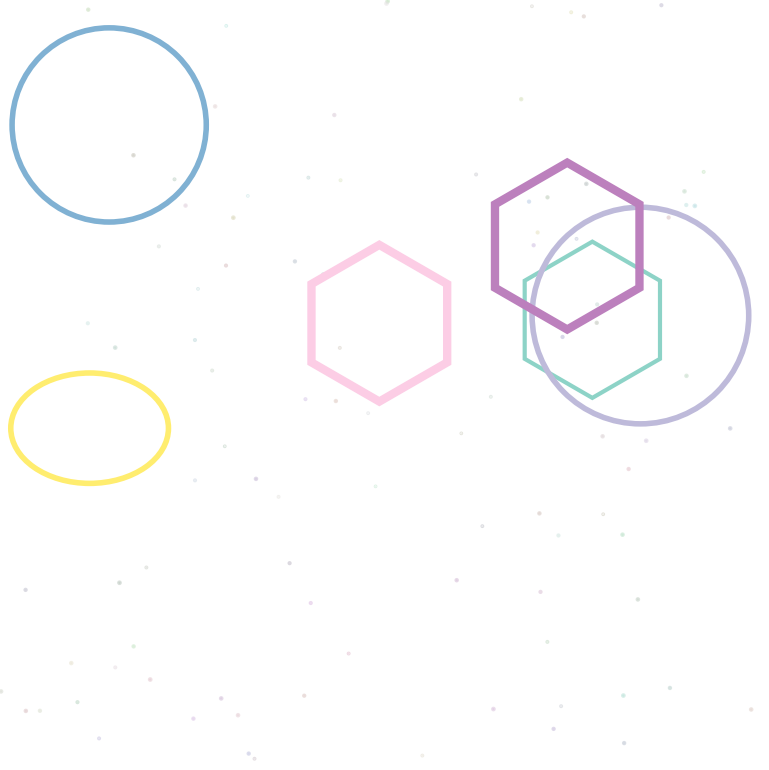[{"shape": "hexagon", "thickness": 1.5, "radius": 0.51, "center": [0.769, 0.585]}, {"shape": "circle", "thickness": 2, "radius": 0.7, "center": [0.832, 0.59]}, {"shape": "circle", "thickness": 2, "radius": 0.63, "center": [0.142, 0.838]}, {"shape": "hexagon", "thickness": 3, "radius": 0.51, "center": [0.493, 0.58]}, {"shape": "hexagon", "thickness": 3, "radius": 0.54, "center": [0.737, 0.68]}, {"shape": "oval", "thickness": 2, "radius": 0.51, "center": [0.116, 0.444]}]